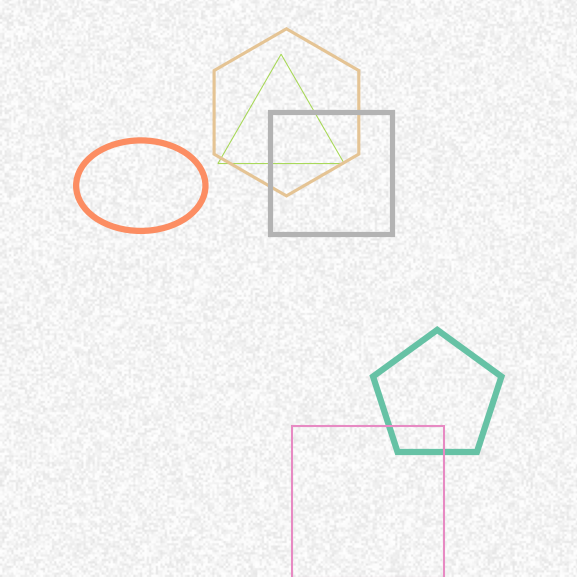[{"shape": "pentagon", "thickness": 3, "radius": 0.58, "center": [0.757, 0.311]}, {"shape": "oval", "thickness": 3, "radius": 0.56, "center": [0.244, 0.678]}, {"shape": "square", "thickness": 1, "radius": 0.66, "center": [0.637, 0.13]}, {"shape": "triangle", "thickness": 0.5, "radius": 0.63, "center": [0.487, 0.779]}, {"shape": "hexagon", "thickness": 1.5, "radius": 0.72, "center": [0.496, 0.805]}, {"shape": "square", "thickness": 2.5, "radius": 0.53, "center": [0.573, 0.7]}]